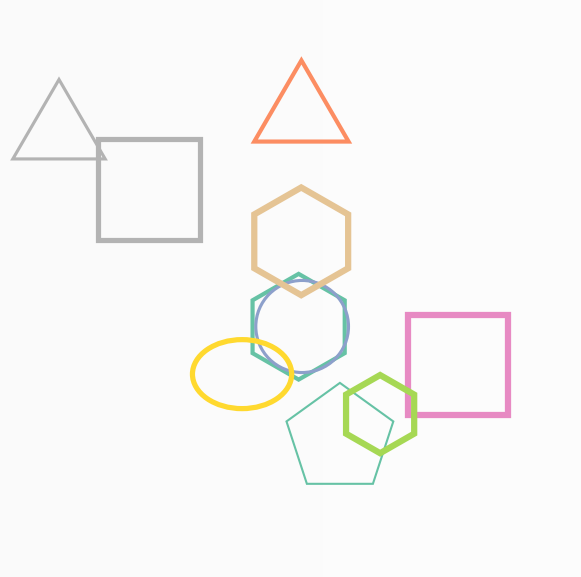[{"shape": "hexagon", "thickness": 2, "radius": 0.46, "center": [0.514, 0.433]}, {"shape": "pentagon", "thickness": 1, "radius": 0.48, "center": [0.585, 0.24]}, {"shape": "triangle", "thickness": 2, "radius": 0.47, "center": [0.519, 0.801]}, {"shape": "circle", "thickness": 1.5, "radius": 0.4, "center": [0.52, 0.434]}, {"shape": "square", "thickness": 3, "radius": 0.43, "center": [0.788, 0.367]}, {"shape": "hexagon", "thickness": 3, "radius": 0.34, "center": [0.654, 0.282]}, {"shape": "oval", "thickness": 2.5, "radius": 0.43, "center": [0.416, 0.351]}, {"shape": "hexagon", "thickness": 3, "radius": 0.47, "center": [0.518, 0.581]}, {"shape": "square", "thickness": 2.5, "radius": 0.44, "center": [0.257, 0.671]}, {"shape": "triangle", "thickness": 1.5, "radius": 0.46, "center": [0.102, 0.77]}]